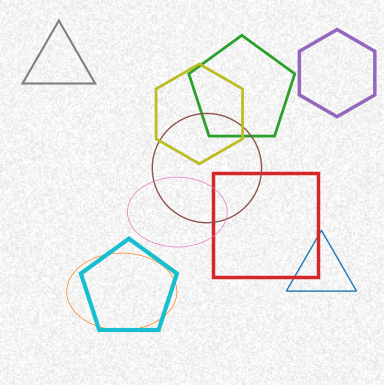[{"shape": "triangle", "thickness": 1, "radius": 0.53, "center": [0.835, 0.296]}, {"shape": "oval", "thickness": 0.5, "radius": 0.72, "center": [0.316, 0.242]}, {"shape": "pentagon", "thickness": 2, "radius": 0.72, "center": [0.628, 0.764]}, {"shape": "square", "thickness": 2.5, "radius": 0.68, "center": [0.69, 0.416]}, {"shape": "hexagon", "thickness": 2.5, "radius": 0.57, "center": [0.876, 0.81]}, {"shape": "circle", "thickness": 1, "radius": 0.71, "center": [0.537, 0.563]}, {"shape": "oval", "thickness": 0.5, "radius": 0.65, "center": [0.461, 0.449]}, {"shape": "triangle", "thickness": 1.5, "radius": 0.54, "center": [0.153, 0.838]}, {"shape": "hexagon", "thickness": 2, "radius": 0.65, "center": [0.518, 0.704]}, {"shape": "pentagon", "thickness": 3, "radius": 0.66, "center": [0.335, 0.249]}]